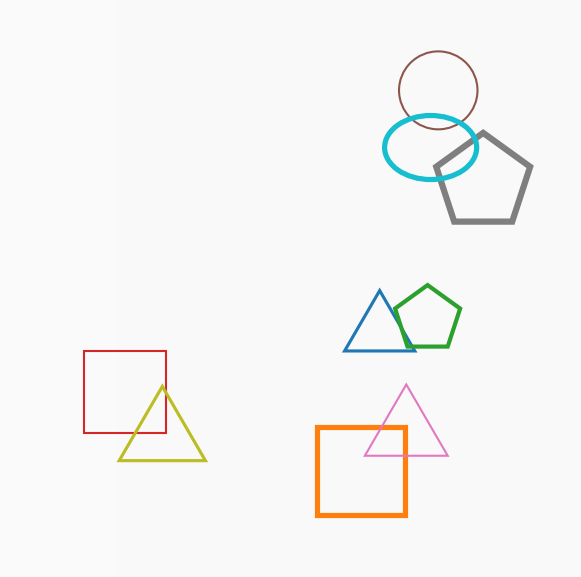[{"shape": "triangle", "thickness": 1.5, "radius": 0.35, "center": [0.653, 0.426]}, {"shape": "square", "thickness": 2.5, "radius": 0.38, "center": [0.62, 0.183]}, {"shape": "pentagon", "thickness": 2, "radius": 0.29, "center": [0.736, 0.447]}, {"shape": "square", "thickness": 1, "radius": 0.35, "center": [0.216, 0.321]}, {"shape": "circle", "thickness": 1, "radius": 0.34, "center": [0.754, 0.843]}, {"shape": "triangle", "thickness": 1, "radius": 0.41, "center": [0.699, 0.251]}, {"shape": "pentagon", "thickness": 3, "radius": 0.42, "center": [0.831, 0.684]}, {"shape": "triangle", "thickness": 1.5, "radius": 0.43, "center": [0.279, 0.244]}, {"shape": "oval", "thickness": 2.5, "radius": 0.4, "center": [0.741, 0.744]}]